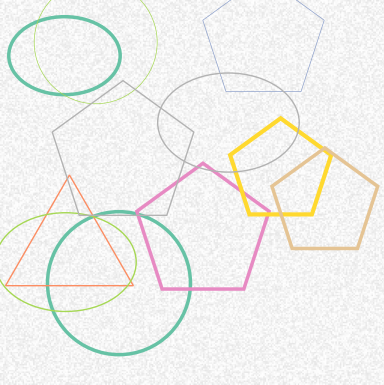[{"shape": "oval", "thickness": 2.5, "radius": 0.72, "center": [0.167, 0.855]}, {"shape": "circle", "thickness": 2.5, "radius": 0.93, "center": [0.309, 0.264]}, {"shape": "triangle", "thickness": 1, "radius": 0.96, "center": [0.18, 0.354]}, {"shape": "pentagon", "thickness": 0.5, "radius": 0.83, "center": [0.684, 0.896]}, {"shape": "pentagon", "thickness": 2.5, "radius": 0.9, "center": [0.527, 0.395]}, {"shape": "circle", "thickness": 0.5, "radius": 0.8, "center": [0.249, 0.89]}, {"shape": "oval", "thickness": 1, "radius": 0.92, "center": [0.171, 0.319]}, {"shape": "pentagon", "thickness": 3, "radius": 0.69, "center": [0.729, 0.555]}, {"shape": "pentagon", "thickness": 2.5, "radius": 0.72, "center": [0.844, 0.471]}, {"shape": "oval", "thickness": 1, "radius": 0.92, "center": [0.593, 0.682]}, {"shape": "pentagon", "thickness": 1, "radius": 0.97, "center": [0.32, 0.597]}]